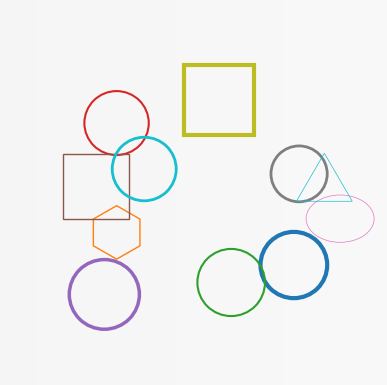[{"shape": "circle", "thickness": 3, "radius": 0.43, "center": [0.758, 0.312]}, {"shape": "hexagon", "thickness": 1, "radius": 0.35, "center": [0.301, 0.396]}, {"shape": "circle", "thickness": 1.5, "radius": 0.44, "center": [0.597, 0.266]}, {"shape": "circle", "thickness": 1.5, "radius": 0.42, "center": [0.301, 0.68]}, {"shape": "circle", "thickness": 2.5, "radius": 0.45, "center": [0.269, 0.235]}, {"shape": "square", "thickness": 1, "radius": 0.42, "center": [0.247, 0.515]}, {"shape": "oval", "thickness": 0.5, "radius": 0.44, "center": [0.878, 0.432]}, {"shape": "circle", "thickness": 2, "radius": 0.36, "center": [0.772, 0.548]}, {"shape": "square", "thickness": 3, "radius": 0.45, "center": [0.565, 0.74]}, {"shape": "circle", "thickness": 2, "radius": 0.41, "center": [0.372, 0.561]}, {"shape": "triangle", "thickness": 0.5, "radius": 0.42, "center": [0.837, 0.519]}]